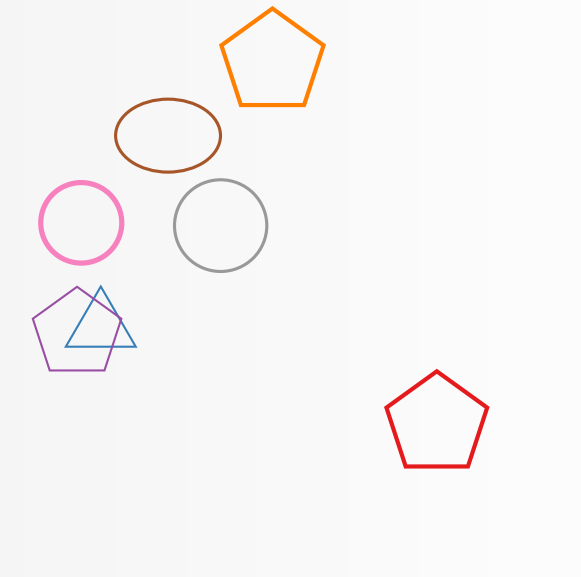[{"shape": "pentagon", "thickness": 2, "radius": 0.46, "center": [0.752, 0.265]}, {"shape": "triangle", "thickness": 1, "radius": 0.35, "center": [0.173, 0.434]}, {"shape": "pentagon", "thickness": 1, "radius": 0.4, "center": [0.133, 0.422]}, {"shape": "pentagon", "thickness": 2, "radius": 0.46, "center": [0.469, 0.892]}, {"shape": "oval", "thickness": 1.5, "radius": 0.45, "center": [0.289, 0.764]}, {"shape": "circle", "thickness": 2.5, "radius": 0.35, "center": [0.14, 0.613]}, {"shape": "circle", "thickness": 1.5, "radius": 0.4, "center": [0.38, 0.608]}]